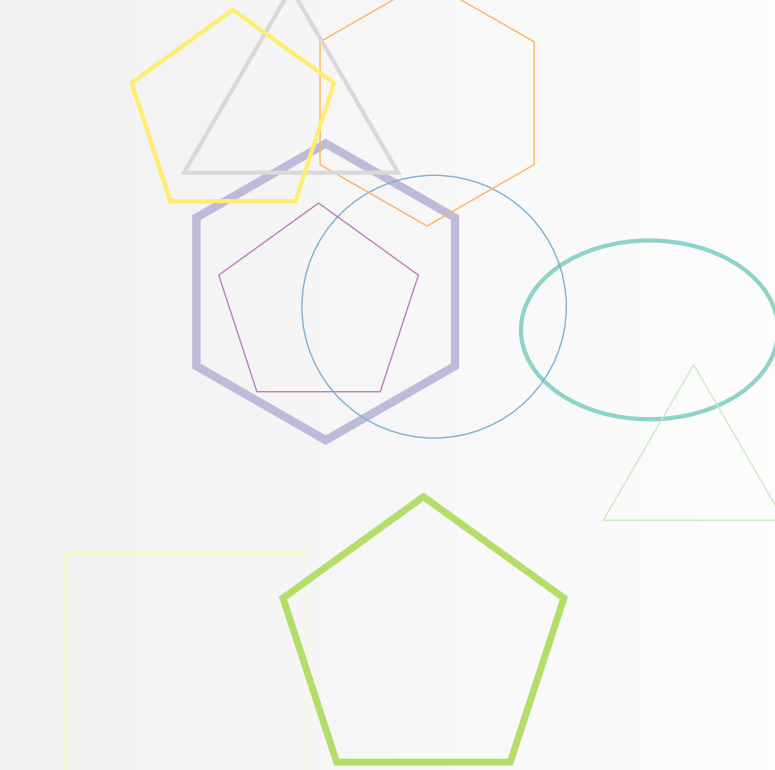[{"shape": "oval", "thickness": 1.5, "radius": 0.83, "center": [0.838, 0.572]}, {"shape": "square", "thickness": 0.5, "radius": 0.78, "center": [0.241, 0.127]}, {"shape": "hexagon", "thickness": 3, "radius": 0.96, "center": [0.42, 0.621]}, {"shape": "circle", "thickness": 0.5, "radius": 0.85, "center": [0.56, 0.602]}, {"shape": "hexagon", "thickness": 0.5, "radius": 0.8, "center": [0.551, 0.866]}, {"shape": "pentagon", "thickness": 2.5, "radius": 0.95, "center": [0.546, 0.164]}, {"shape": "triangle", "thickness": 1.5, "radius": 0.8, "center": [0.376, 0.856]}, {"shape": "pentagon", "thickness": 0.5, "radius": 0.68, "center": [0.411, 0.601]}, {"shape": "triangle", "thickness": 0.5, "radius": 0.67, "center": [0.895, 0.392]}, {"shape": "pentagon", "thickness": 1.5, "radius": 0.69, "center": [0.3, 0.85]}]